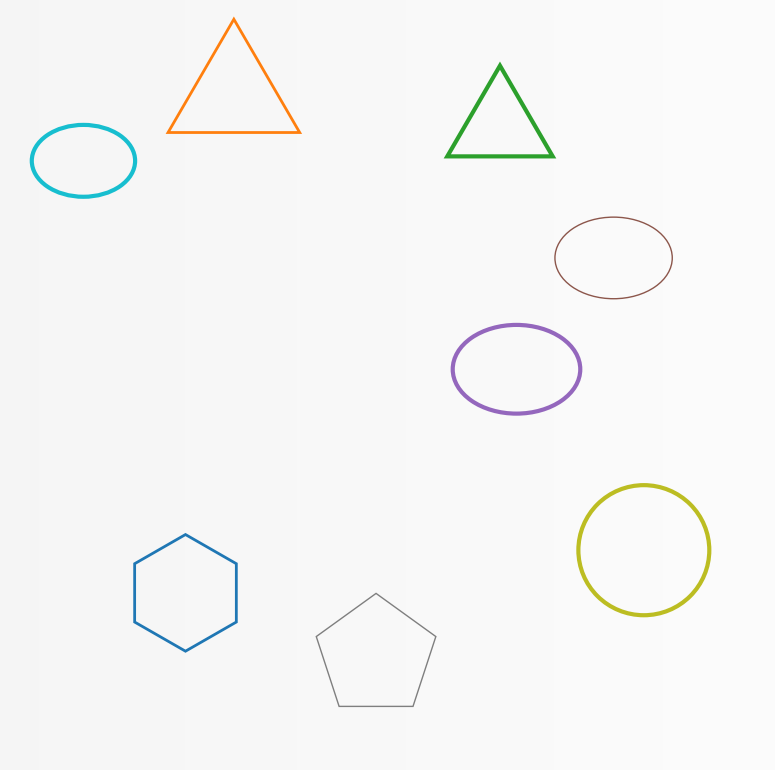[{"shape": "hexagon", "thickness": 1, "radius": 0.38, "center": [0.239, 0.23]}, {"shape": "triangle", "thickness": 1, "radius": 0.49, "center": [0.302, 0.877]}, {"shape": "triangle", "thickness": 1.5, "radius": 0.39, "center": [0.645, 0.836]}, {"shape": "oval", "thickness": 1.5, "radius": 0.41, "center": [0.666, 0.52]}, {"shape": "oval", "thickness": 0.5, "radius": 0.38, "center": [0.792, 0.665]}, {"shape": "pentagon", "thickness": 0.5, "radius": 0.41, "center": [0.485, 0.148]}, {"shape": "circle", "thickness": 1.5, "radius": 0.42, "center": [0.831, 0.285]}, {"shape": "oval", "thickness": 1.5, "radius": 0.33, "center": [0.108, 0.791]}]